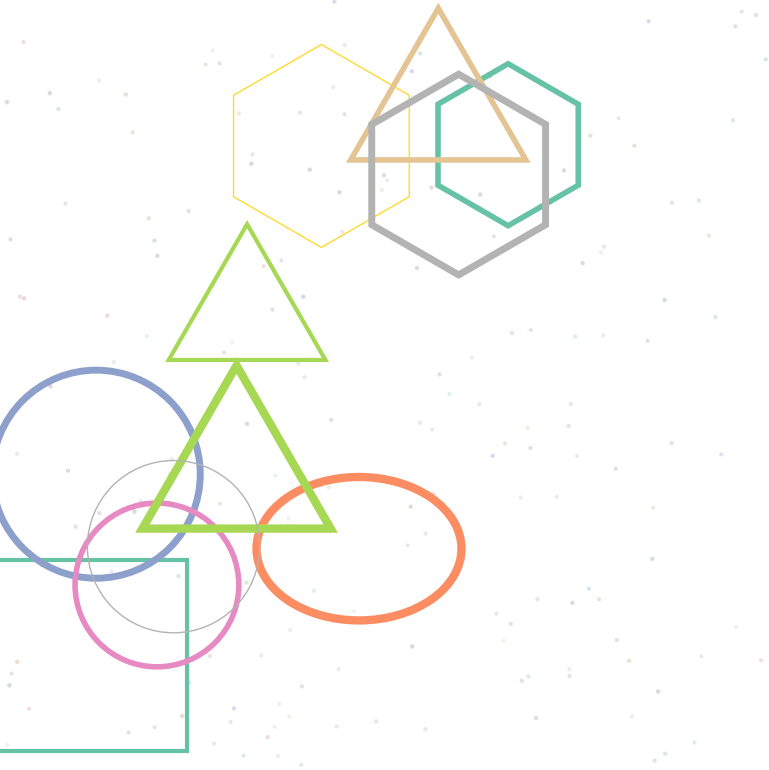[{"shape": "square", "thickness": 1.5, "radius": 0.62, "center": [0.119, 0.149]}, {"shape": "hexagon", "thickness": 2, "radius": 0.53, "center": [0.66, 0.812]}, {"shape": "oval", "thickness": 3, "radius": 0.67, "center": [0.466, 0.287]}, {"shape": "circle", "thickness": 2.5, "radius": 0.68, "center": [0.125, 0.384]}, {"shape": "circle", "thickness": 2, "radius": 0.53, "center": [0.204, 0.24]}, {"shape": "triangle", "thickness": 1.5, "radius": 0.59, "center": [0.321, 0.591]}, {"shape": "triangle", "thickness": 3, "radius": 0.71, "center": [0.307, 0.384]}, {"shape": "hexagon", "thickness": 0.5, "radius": 0.66, "center": [0.417, 0.81]}, {"shape": "triangle", "thickness": 2, "radius": 0.66, "center": [0.569, 0.858]}, {"shape": "circle", "thickness": 0.5, "radius": 0.56, "center": [0.225, 0.29]}, {"shape": "hexagon", "thickness": 2.5, "radius": 0.65, "center": [0.596, 0.773]}]